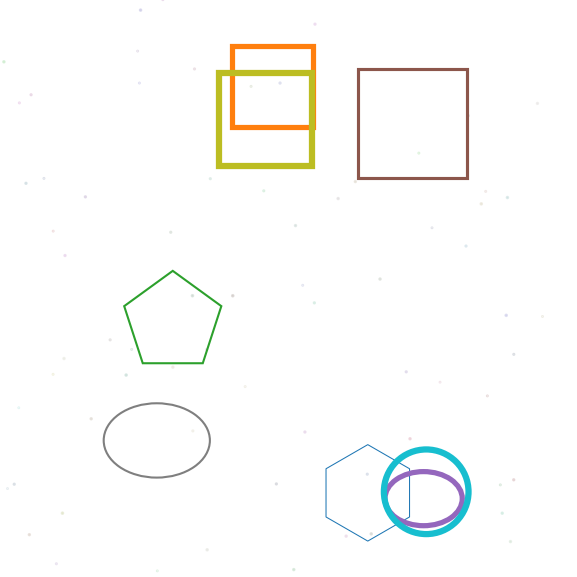[{"shape": "hexagon", "thickness": 0.5, "radius": 0.42, "center": [0.637, 0.146]}, {"shape": "square", "thickness": 2.5, "radius": 0.35, "center": [0.472, 0.849]}, {"shape": "pentagon", "thickness": 1, "radius": 0.44, "center": [0.299, 0.442]}, {"shape": "oval", "thickness": 2.5, "radius": 0.33, "center": [0.734, 0.136]}, {"shape": "square", "thickness": 1.5, "radius": 0.47, "center": [0.714, 0.786]}, {"shape": "oval", "thickness": 1, "radius": 0.46, "center": [0.271, 0.236]}, {"shape": "square", "thickness": 3, "radius": 0.4, "center": [0.459, 0.793]}, {"shape": "circle", "thickness": 3, "radius": 0.37, "center": [0.738, 0.148]}]